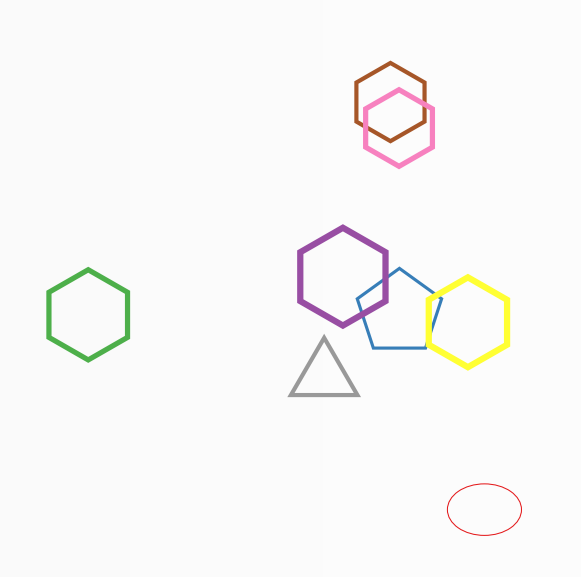[{"shape": "oval", "thickness": 0.5, "radius": 0.32, "center": [0.833, 0.117]}, {"shape": "pentagon", "thickness": 1.5, "radius": 0.38, "center": [0.687, 0.458]}, {"shape": "hexagon", "thickness": 2.5, "radius": 0.39, "center": [0.152, 0.454]}, {"shape": "hexagon", "thickness": 3, "radius": 0.42, "center": [0.59, 0.52]}, {"shape": "hexagon", "thickness": 3, "radius": 0.39, "center": [0.805, 0.441]}, {"shape": "hexagon", "thickness": 2, "radius": 0.34, "center": [0.672, 0.822]}, {"shape": "hexagon", "thickness": 2.5, "radius": 0.33, "center": [0.687, 0.777]}, {"shape": "triangle", "thickness": 2, "radius": 0.33, "center": [0.558, 0.348]}]